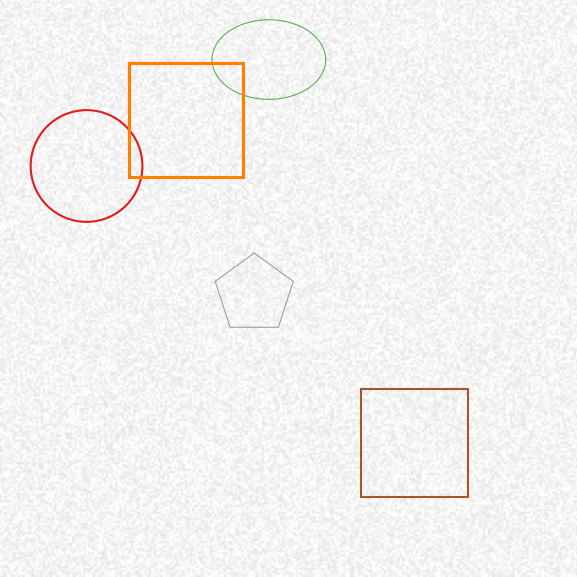[{"shape": "circle", "thickness": 1, "radius": 0.48, "center": [0.15, 0.712]}, {"shape": "oval", "thickness": 0.5, "radius": 0.49, "center": [0.466, 0.896]}, {"shape": "square", "thickness": 1.5, "radius": 0.49, "center": [0.322, 0.791]}, {"shape": "square", "thickness": 1, "radius": 0.47, "center": [0.718, 0.232]}, {"shape": "pentagon", "thickness": 0.5, "radius": 0.36, "center": [0.44, 0.49]}]